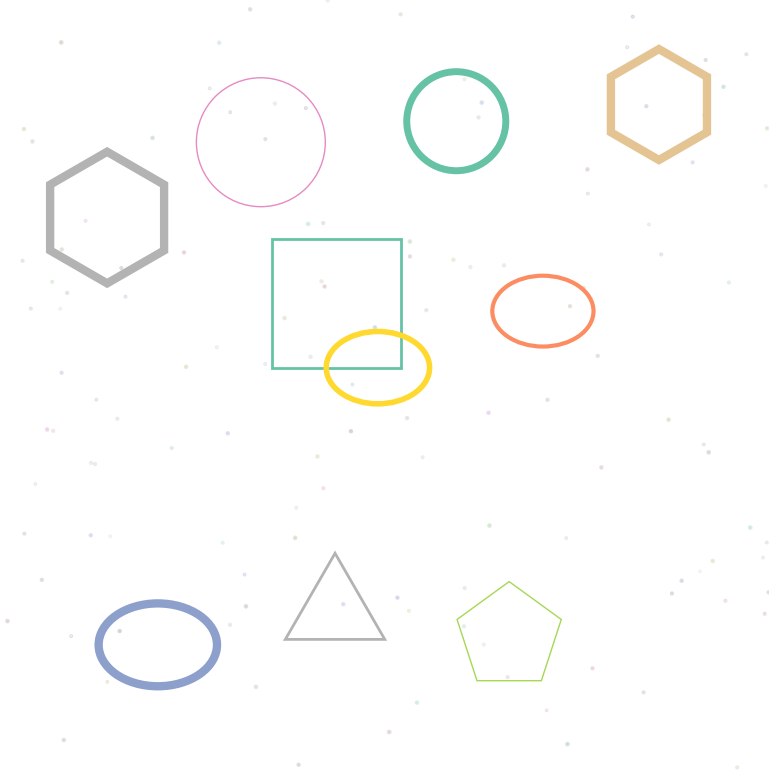[{"shape": "circle", "thickness": 2.5, "radius": 0.32, "center": [0.593, 0.843]}, {"shape": "square", "thickness": 1, "radius": 0.42, "center": [0.437, 0.606]}, {"shape": "oval", "thickness": 1.5, "radius": 0.33, "center": [0.705, 0.596]}, {"shape": "oval", "thickness": 3, "radius": 0.38, "center": [0.205, 0.163]}, {"shape": "circle", "thickness": 0.5, "radius": 0.42, "center": [0.339, 0.815]}, {"shape": "pentagon", "thickness": 0.5, "radius": 0.36, "center": [0.661, 0.174]}, {"shape": "oval", "thickness": 2, "radius": 0.34, "center": [0.491, 0.523]}, {"shape": "hexagon", "thickness": 3, "radius": 0.36, "center": [0.856, 0.864]}, {"shape": "triangle", "thickness": 1, "radius": 0.37, "center": [0.435, 0.207]}, {"shape": "hexagon", "thickness": 3, "radius": 0.43, "center": [0.139, 0.717]}]